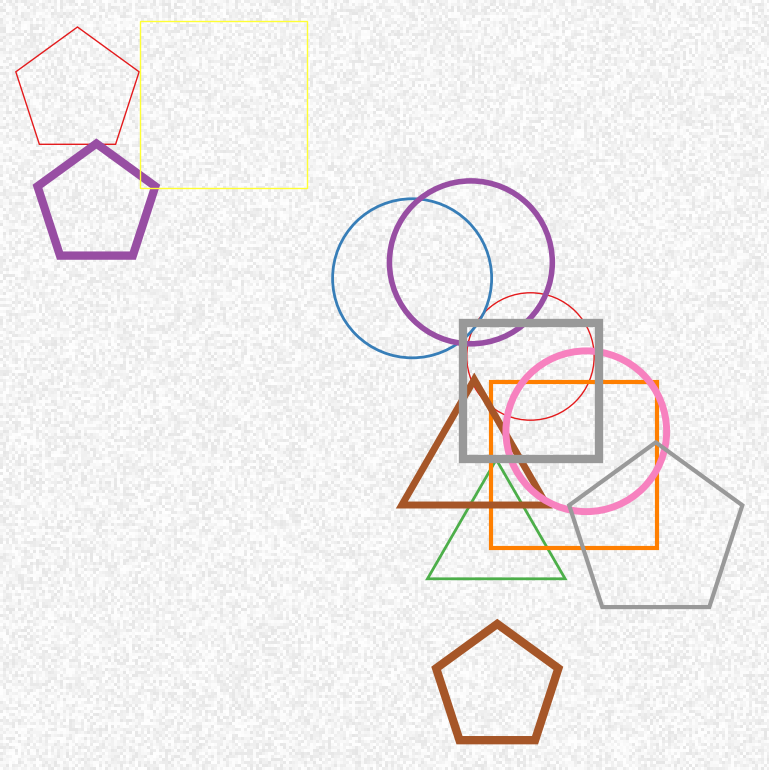[{"shape": "pentagon", "thickness": 0.5, "radius": 0.42, "center": [0.101, 0.881]}, {"shape": "circle", "thickness": 0.5, "radius": 0.41, "center": [0.689, 0.537]}, {"shape": "circle", "thickness": 1, "radius": 0.52, "center": [0.535, 0.639]}, {"shape": "triangle", "thickness": 1, "radius": 0.52, "center": [0.645, 0.3]}, {"shape": "pentagon", "thickness": 3, "radius": 0.4, "center": [0.125, 0.733]}, {"shape": "circle", "thickness": 2, "radius": 0.53, "center": [0.612, 0.659]}, {"shape": "square", "thickness": 1.5, "radius": 0.54, "center": [0.746, 0.396]}, {"shape": "square", "thickness": 0.5, "radius": 0.54, "center": [0.29, 0.865]}, {"shape": "pentagon", "thickness": 3, "radius": 0.42, "center": [0.646, 0.106]}, {"shape": "triangle", "thickness": 2.5, "radius": 0.54, "center": [0.616, 0.398]}, {"shape": "circle", "thickness": 2.5, "radius": 0.52, "center": [0.761, 0.44]}, {"shape": "pentagon", "thickness": 1.5, "radius": 0.59, "center": [0.852, 0.307]}, {"shape": "square", "thickness": 3, "radius": 0.44, "center": [0.689, 0.492]}]